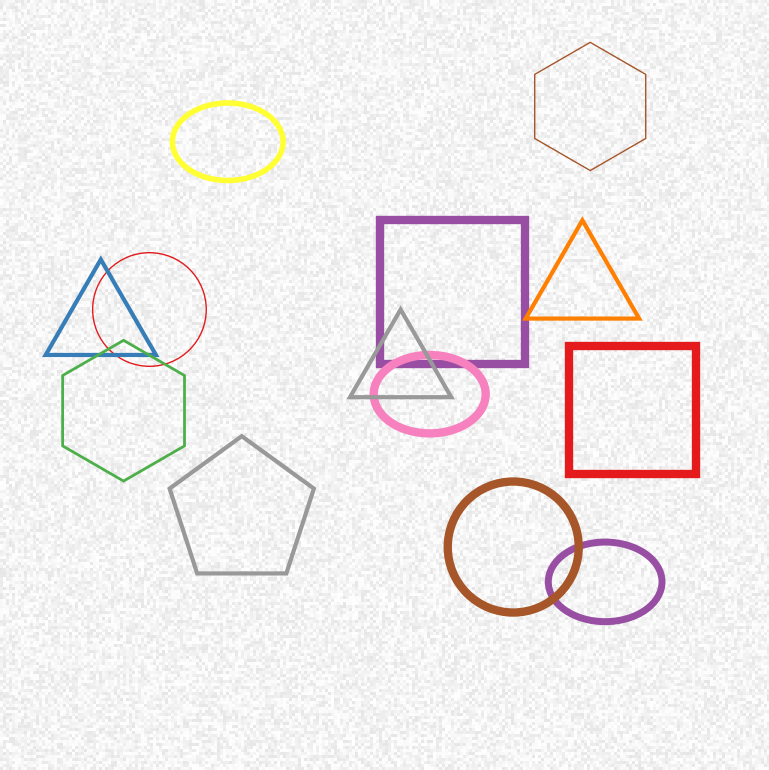[{"shape": "square", "thickness": 3, "radius": 0.41, "center": [0.821, 0.468]}, {"shape": "circle", "thickness": 0.5, "radius": 0.37, "center": [0.194, 0.598]}, {"shape": "triangle", "thickness": 1.5, "radius": 0.41, "center": [0.131, 0.58]}, {"shape": "hexagon", "thickness": 1, "radius": 0.46, "center": [0.16, 0.467]}, {"shape": "square", "thickness": 3, "radius": 0.47, "center": [0.587, 0.621]}, {"shape": "oval", "thickness": 2.5, "radius": 0.37, "center": [0.786, 0.244]}, {"shape": "triangle", "thickness": 1.5, "radius": 0.43, "center": [0.756, 0.629]}, {"shape": "oval", "thickness": 2, "radius": 0.36, "center": [0.296, 0.816]}, {"shape": "hexagon", "thickness": 0.5, "radius": 0.42, "center": [0.767, 0.862]}, {"shape": "circle", "thickness": 3, "radius": 0.43, "center": [0.667, 0.29]}, {"shape": "oval", "thickness": 3, "radius": 0.36, "center": [0.558, 0.488]}, {"shape": "pentagon", "thickness": 1.5, "radius": 0.49, "center": [0.314, 0.335]}, {"shape": "triangle", "thickness": 1.5, "radius": 0.38, "center": [0.52, 0.522]}]